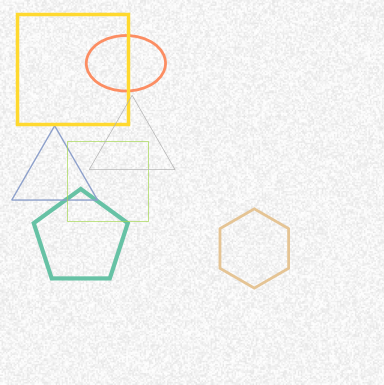[{"shape": "pentagon", "thickness": 3, "radius": 0.64, "center": [0.21, 0.381]}, {"shape": "oval", "thickness": 2, "radius": 0.51, "center": [0.327, 0.836]}, {"shape": "triangle", "thickness": 1, "radius": 0.64, "center": [0.142, 0.545]}, {"shape": "square", "thickness": 0.5, "radius": 0.52, "center": [0.279, 0.53]}, {"shape": "square", "thickness": 2.5, "radius": 0.72, "center": [0.188, 0.821]}, {"shape": "hexagon", "thickness": 2, "radius": 0.51, "center": [0.66, 0.355]}, {"shape": "triangle", "thickness": 0.5, "radius": 0.64, "center": [0.343, 0.624]}]